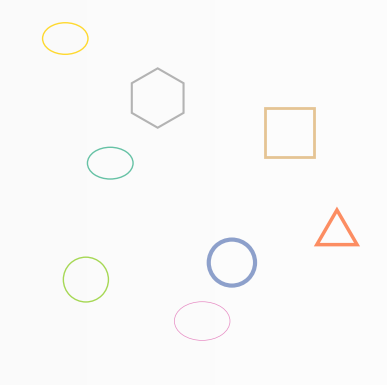[{"shape": "oval", "thickness": 1, "radius": 0.29, "center": [0.285, 0.576]}, {"shape": "triangle", "thickness": 2.5, "radius": 0.3, "center": [0.87, 0.395]}, {"shape": "circle", "thickness": 3, "radius": 0.3, "center": [0.598, 0.318]}, {"shape": "oval", "thickness": 0.5, "radius": 0.36, "center": [0.522, 0.166]}, {"shape": "circle", "thickness": 1, "radius": 0.29, "center": [0.222, 0.274]}, {"shape": "oval", "thickness": 1, "radius": 0.29, "center": [0.168, 0.9]}, {"shape": "square", "thickness": 2, "radius": 0.32, "center": [0.747, 0.656]}, {"shape": "hexagon", "thickness": 1.5, "radius": 0.39, "center": [0.407, 0.745]}]